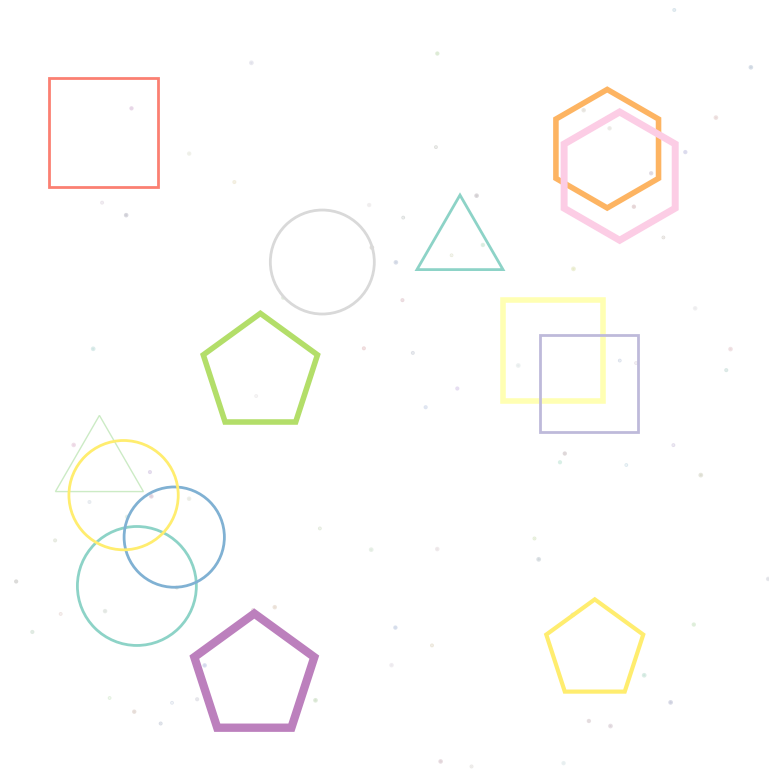[{"shape": "circle", "thickness": 1, "radius": 0.39, "center": [0.178, 0.239]}, {"shape": "triangle", "thickness": 1, "radius": 0.32, "center": [0.597, 0.682]}, {"shape": "square", "thickness": 2, "radius": 0.33, "center": [0.718, 0.545]}, {"shape": "square", "thickness": 1, "radius": 0.32, "center": [0.765, 0.502]}, {"shape": "square", "thickness": 1, "radius": 0.35, "center": [0.134, 0.828]}, {"shape": "circle", "thickness": 1, "radius": 0.33, "center": [0.226, 0.302]}, {"shape": "hexagon", "thickness": 2, "radius": 0.38, "center": [0.789, 0.807]}, {"shape": "pentagon", "thickness": 2, "radius": 0.39, "center": [0.338, 0.515]}, {"shape": "hexagon", "thickness": 2.5, "radius": 0.42, "center": [0.805, 0.771]}, {"shape": "circle", "thickness": 1, "radius": 0.34, "center": [0.419, 0.66]}, {"shape": "pentagon", "thickness": 3, "radius": 0.41, "center": [0.33, 0.121]}, {"shape": "triangle", "thickness": 0.5, "radius": 0.33, "center": [0.129, 0.395]}, {"shape": "pentagon", "thickness": 1.5, "radius": 0.33, "center": [0.772, 0.155]}, {"shape": "circle", "thickness": 1, "radius": 0.35, "center": [0.16, 0.357]}]